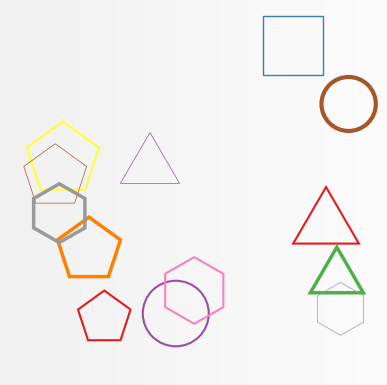[{"shape": "pentagon", "thickness": 1.5, "radius": 0.36, "center": [0.269, 0.174]}, {"shape": "triangle", "thickness": 1.5, "radius": 0.49, "center": [0.841, 0.416]}, {"shape": "square", "thickness": 1, "radius": 0.39, "center": [0.756, 0.882]}, {"shape": "triangle", "thickness": 2.5, "radius": 0.39, "center": [0.869, 0.279]}, {"shape": "circle", "thickness": 1.5, "radius": 0.43, "center": [0.454, 0.186]}, {"shape": "triangle", "thickness": 0.5, "radius": 0.44, "center": [0.387, 0.568]}, {"shape": "pentagon", "thickness": 2.5, "radius": 0.43, "center": [0.23, 0.351]}, {"shape": "pentagon", "thickness": 1.5, "radius": 0.49, "center": [0.162, 0.587]}, {"shape": "pentagon", "thickness": 0.5, "radius": 0.43, "center": [0.142, 0.541]}, {"shape": "circle", "thickness": 3, "radius": 0.35, "center": [0.9, 0.73]}, {"shape": "hexagon", "thickness": 1.5, "radius": 0.43, "center": [0.501, 0.246]}, {"shape": "hexagon", "thickness": 0.5, "radius": 0.34, "center": [0.879, 0.198]}, {"shape": "hexagon", "thickness": 2.5, "radius": 0.38, "center": [0.153, 0.446]}]